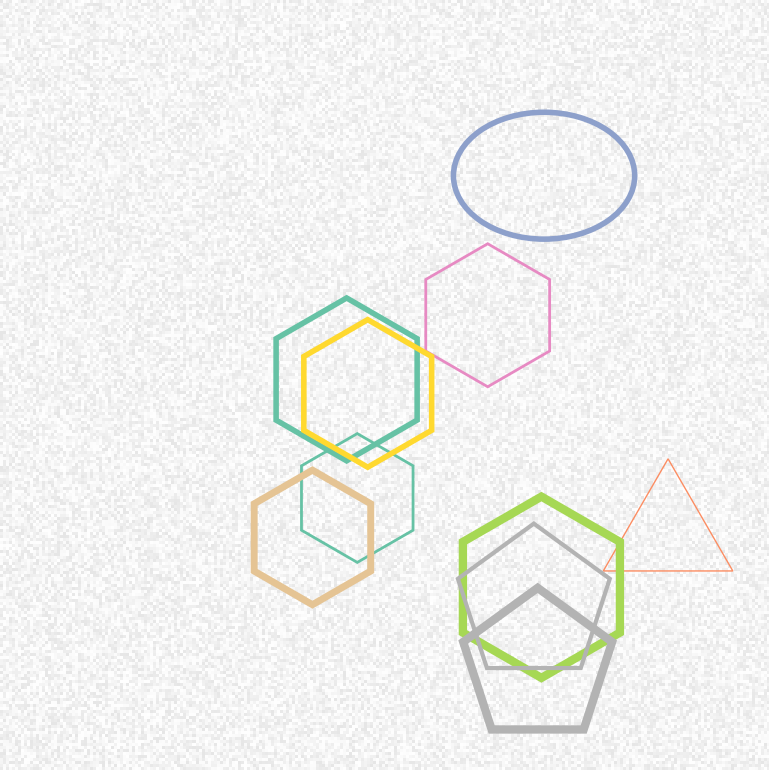[{"shape": "hexagon", "thickness": 2, "radius": 0.53, "center": [0.45, 0.507]}, {"shape": "hexagon", "thickness": 1, "radius": 0.42, "center": [0.464, 0.353]}, {"shape": "triangle", "thickness": 0.5, "radius": 0.49, "center": [0.868, 0.307]}, {"shape": "oval", "thickness": 2, "radius": 0.59, "center": [0.707, 0.772]}, {"shape": "hexagon", "thickness": 1, "radius": 0.46, "center": [0.633, 0.591]}, {"shape": "hexagon", "thickness": 3, "radius": 0.59, "center": [0.703, 0.237]}, {"shape": "hexagon", "thickness": 2, "radius": 0.48, "center": [0.478, 0.489]}, {"shape": "hexagon", "thickness": 2.5, "radius": 0.44, "center": [0.406, 0.302]}, {"shape": "pentagon", "thickness": 1.5, "radius": 0.52, "center": [0.693, 0.216]}, {"shape": "pentagon", "thickness": 3, "radius": 0.51, "center": [0.698, 0.135]}]